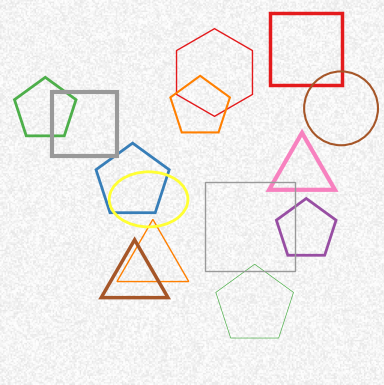[{"shape": "hexagon", "thickness": 1, "radius": 0.57, "center": [0.557, 0.812]}, {"shape": "square", "thickness": 2.5, "radius": 0.47, "center": [0.794, 0.873]}, {"shape": "pentagon", "thickness": 2, "radius": 0.5, "center": [0.344, 0.528]}, {"shape": "pentagon", "thickness": 0.5, "radius": 0.53, "center": [0.661, 0.208]}, {"shape": "pentagon", "thickness": 2, "radius": 0.42, "center": [0.118, 0.715]}, {"shape": "pentagon", "thickness": 2, "radius": 0.41, "center": [0.795, 0.403]}, {"shape": "triangle", "thickness": 1, "radius": 0.54, "center": [0.397, 0.323]}, {"shape": "pentagon", "thickness": 1.5, "radius": 0.41, "center": [0.52, 0.722]}, {"shape": "oval", "thickness": 2, "radius": 0.51, "center": [0.386, 0.482]}, {"shape": "triangle", "thickness": 2.5, "radius": 0.5, "center": [0.35, 0.277]}, {"shape": "circle", "thickness": 1.5, "radius": 0.48, "center": [0.886, 0.719]}, {"shape": "triangle", "thickness": 3, "radius": 0.49, "center": [0.784, 0.556]}, {"shape": "square", "thickness": 1, "radius": 0.58, "center": [0.649, 0.411]}, {"shape": "square", "thickness": 3, "radius": 0.42, "center": [0.219, 0.677]}]